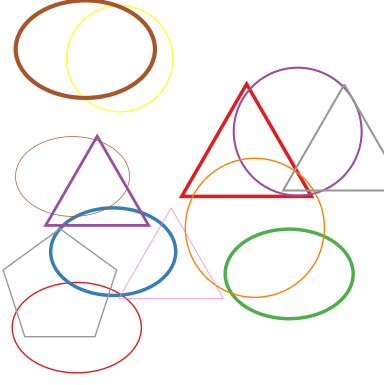[{"shape": "triangle", "thickness": 2.5, "radius": 0.97, "center": [0.641, 0.587]}, {"shape": "oval", "thickness": 1, "radius": 0.84, "center": [0.199, 0.149]}, {"shape": "oval", "thickness": 2.5, "radius": 0.81, "center": [0.294, 0.346]}, {"shape": "oval", "thickness": 2.5, "radius": 0.83, "center": [0.751, 0.289]}, {"shape": "triangle", "thickness": 2, "radius": 0.77, "center": [0.252, 0.492]}, {"shape": "circle", "thickness": 1.5, "radius": 0.83, "center": [0.773, 0.658]}, {"shape": "circle", "thickness": 1, "radius": 0.9, "center": [0.662, 0.408]}, {"shape": "circle", "thickness": 1, "radius": 0.69, "center": [0.311, 0.848]}, {"shape": "oval", "thickness": 0.5, "radius": 0.74, "center": [0.188, 0.542]}, {"shape": "oval", "thickness": 3, "radius": 0.9, "center": [0.222, 0.872]}, {"shape": "triangle", "thickness": 0.5, "radius": 0.78, "center": [0.444, 0.303]}, {"shape": "triangle", "thickness": 1.5, "radius": 0.92, "center": [0.894, 0.597]}, {"shape": "pentagon", "thickness": 1, "radius": 0.77, "center": [0.156, 0.251]}]